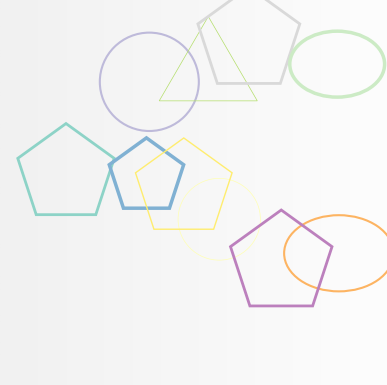[{"shape": "pentagon", "thickness": 2, "radius": 0.65, "center": [0.17, 0.548]}, {"shape": "circle", "thickness": 0.5, "radius": 0.53, "center": [0.566, 0.431]}, {"shape": "circle", "thickness": 1.5, "radius": 0.64, "center": [0.385, 0.788]}, {"shape": "pentagon", "thickness": 2.5, "radius": 0.5, "center": [0.378, 0.541]}, {"shape": "oval", "thickness": 1.5, "radius": 0.71, "center": [0.875, 0.342]}, {"shape": "triangle", "thickness": 0.5, "radius": 0.73, "center": [0.537, 0.811]}, {"shape": "pentagon", "thickness": 2, "radius": 0.69, "center": [0.642, 0.895]}, {"shape": "pentagon", "thickness": 2, "radius": 0.69, "center": [0.726, 0.317]}, {"shape": "oval", "thickness": 2.5, "radius": 0.61, "center": [0.87, 0.833]}, {"shape": "pentagon", "thickness": 1, "radius": 0.66, "center": [0.474, 0.511]}]